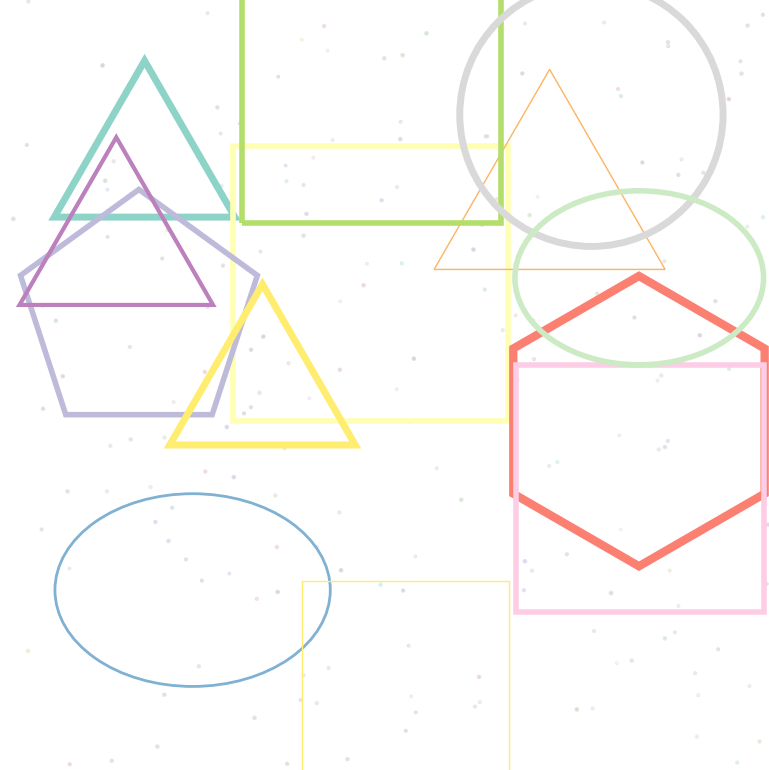[{"shape": "triangle", "thickness": 2.5, "radius": 0.68, "center": [0.188, 0.786]}, {"shape": "square", "thickness": 2, "radius": 0.89, "center": [0.481, 0.632]}, {"shape": "pentagon", "thickness": 2, "radius": 0.81, "center": [0.18, 0.592]}, {"shape": "hexagon", "thickness": 3, "radius": 0.94, "center": [0.83, 0.453]}, {"shape": "oval", "thickness": 1, "radius": 0.89, "center": [0.25, 0.234]}, {"shape": "triangle", "thickness": 0.5, "radius": 0.87, "center": [0.714, 0.737]}, {"shape": "square", "thickness": 2, "radius": 0.84, "center": [0.482, 0.878]}, {"shape": "square", "thickness": 2, "radius": 0.8, "center": [0.831, 0.365]}, {"shape": "circle", "thickness": 2.5, "radius": 0.85, "center": [0.768, 0.851]}, {"shape": "triangle", "thickness": 1.5, "radius": 0.73, "center": [0.151, 0.677]}, {"shape": "oval", "thickness": 2, "radius": 0.81, "center": [0.83, 0.639]}, {"shape": "triangle", "thickness": 2.5, "radius": 0.7, "center": [0.341, 0.492]}, {"shape": "square", "thickness": 0.5, "radius": 0.67, "center": [0.526, 0.111]}]